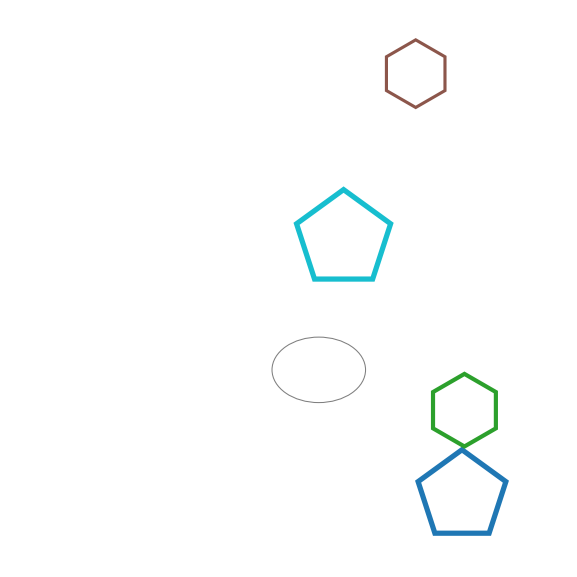[{"shape": "pentagon", "thickness": 2.5, "radius": 0.4, "center": [0.8, 0.14]}, {"shape": "hexagon", "thickness": 2, "radius": 0.31, "center": [0.804, 0.289]}, {"shape": "hexagon", "thickness": 1.5, "radius": 0.29, "center": [0.72, 0.872]}, {"shape": "oval", "thickness": 0.5, "radius": 0.4, "center": [0.552, 0.359]}, {"shape": "pentagon", "thickness": 2.5, "radius": 0.43, "center": [0.595, 0.585]}]